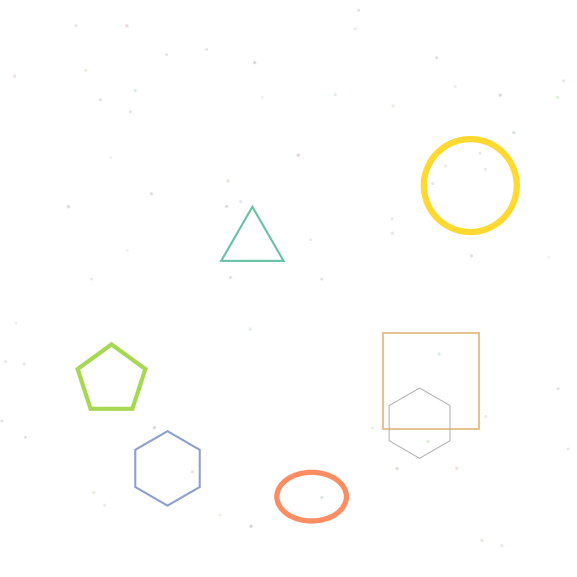[{"shape": "triangle", "thickness": 1, "radius": 0.31, "center": [0.437, 0.579]}, {"shape": "oval", "thickness": 2.5, "radius": 0.3, "center": [0.54, 0.139]}, {"shape": "hexagon", "thickness": 1, "radius": 0.32, "center": [0.29, 0.188]}, {"shape": "pentagon", "thickness": 2, "radius": 0.31, "center": [0.193, 0.341]}, {"shape": "circle", "thickness": 3, "radius": 0.4, "center": [0.814, 0.678]}, {"shape": "square", "thickness": 1, "radius": 0.42, "center": [0.746, 0.339]}, {"shape": "hexagon", "thickness": 0.5, "radius": 0.3, "center": [0.727, 0.266]}]